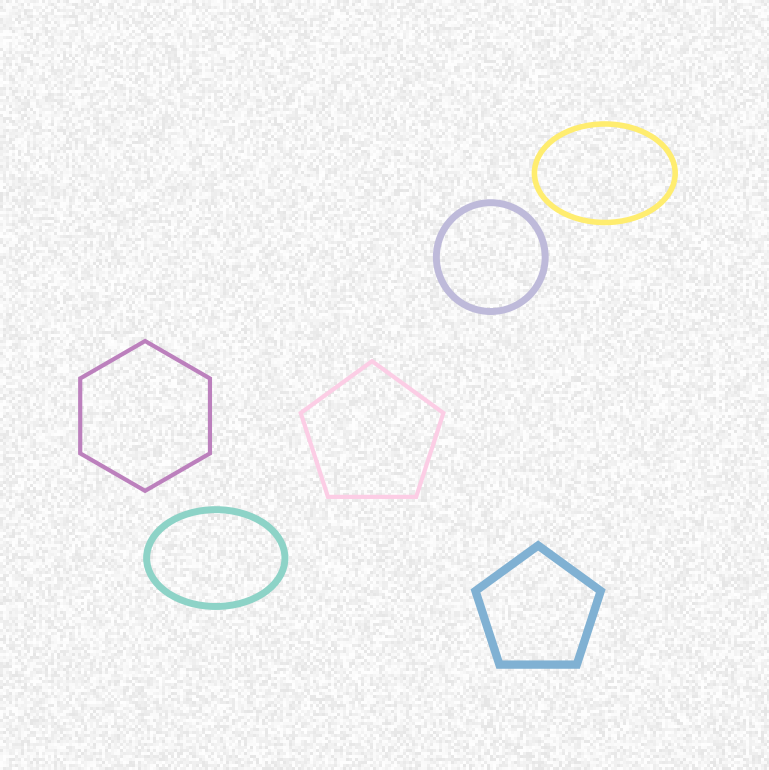[{"shape": "oval", "thickness": 2.5, "radius": 0.45, "center": [0.28, 0.275]}, {"shape": "circle", "thickness": 2.5, "radius": 0.35, "center": [0.637, 0.666]}, {"shape": "pentagon", "thickness": 3, "radius": 0.43, "center": [0.699, 0.206]}, {"shape": "pentagon", "thickness": 1.5, "radius": 0.49, "center": [0.483, 0.434]}, {"shape": "hexagon", "thickness": 1.5, "radius": 0.49, "center": [0.188, 0.46]}, {"shape": "oval", "thickness": 2, "radius": 0.46, "center": [0.785, 0.775]}]